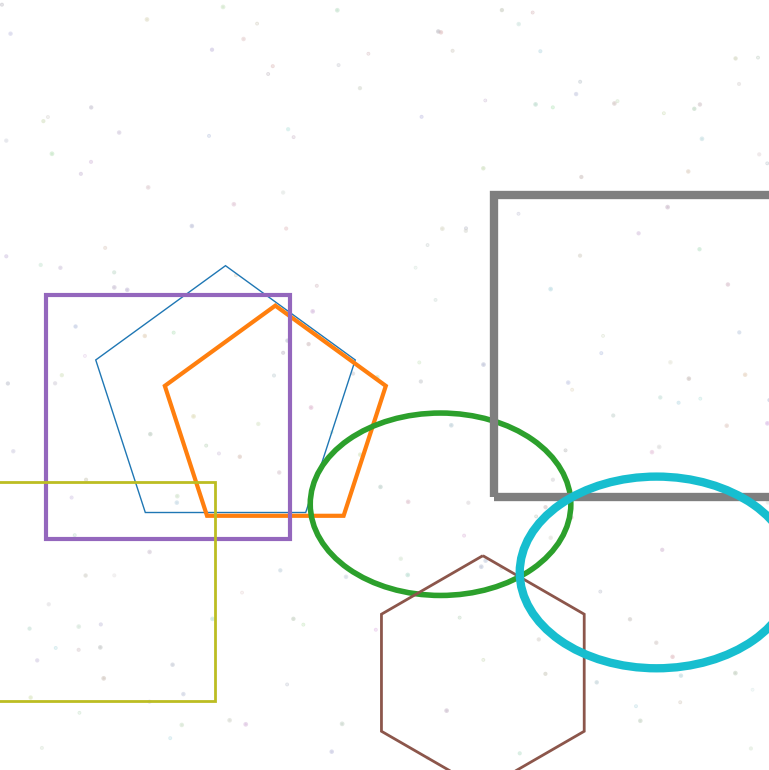[{"shape": "pentagon", "thickness": 0.5, "radius": 0.89, "center": [0.293, 0.478]}, {"shape": "pentagon", "thickness": 1.5, "radius": 0.75, "center": [0.358, 0.452]}, {"shape": "oval", "thickness": 2, "radius": 0.85, "center": [0.572, 0.345]}, {"shape": "square", "thickness": 1.5, "radius": 0.79, "center": [0.218, 0.459]}, {"shape": "hexagon", "thickness": 1, "radius": 0.76, "center": [0.627, 0.126]}, {"shape": "square", "thickness": 3, "radius": 0.98, "center": [0.837, 0.551]}, {"shape": "square", "thickness": 1, "radius": 0.71, "center": [0.136, 0.232]}, {"shape": "oval", "thickness": 3, "radius": 0.89, "center": [0.853, 0.257]}]